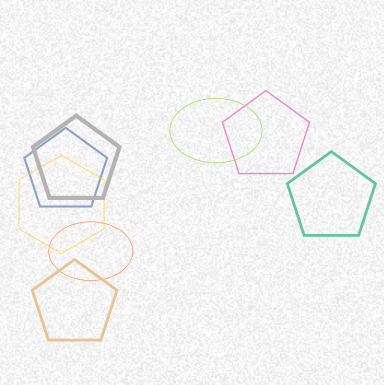[{"shape": "pentagon", "thickness": 2, "radius": 0.6, "center": [0.861, 0.486]}, {"shape": "oval", "thickness": 0.5, "radius": 0.55, "center": [0.236, 0.347]}, {"shape": "pentagon", "thickness": 1.5, "radius": 0.57, "center": [0.171, 0.555]}, {"shape": "pentagon", "thickness": 1, "radius": 0.6, "center": [0.691, 0.646]}, {"shape": "oval", "thickness": 0.5, "radius": 0.6, "center": [0.561, 0.661]}, {"shape": "hexagon", "thickness": 0.5, "radius": 0.64, "center": [0.16, 0.469]}, {"shape": "pentagon", "thickness": 2, "radius": 0.58, "center": [0.194, 0.21]}, {"shape": "pentagon", "thickness": 3, "radius": 0.59, "center": [0.198, 0.582]}]